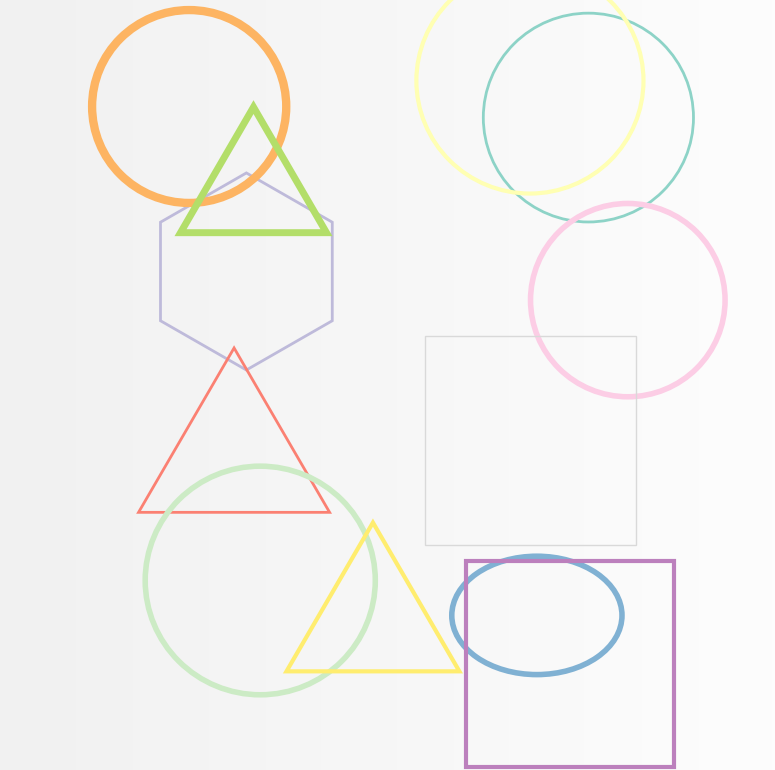[{"shape": "circle", "thickness": 1, "radius": 0.68, "center": [0.759, 0.847]}, {"shape": "circle", "thickness": 1.5, "radius": 0.73, "center": [0.684, 0.895]}, {"shape": "hexagon", "thickness": 1, "radius": 0.64, "center": [0.318, 0.647]}, {"shape": "triangle", "thickness": 1, "radius": 0.71, "center": [0.302, 0.406]}, {"shape": "oval", "thickness": 2, "radius": 0.55, "center": [0.693, 0.201]}, {"shape": "circle", "thickness": 3, "radius": 0.63, "center": [0.244, 0.862]}, {"shape": "triangle", "thickness": 2.5, "radius": 0.54, "center": [0.327, 0.752]}, {"shape": "circle", "thickness": 2, "radius": 0.63, "center": [0.81, 0.61]}, {"shape": "square", "thickness": 0.5, "radius": 0.68, "center": [0.685, 0.428]}, {"shape": "square", "thickness": 1.5, "radius": 0.67, "center": [0.735, 0.138]}, {"shape": "circle", "thickness": 2, "radius": 0.74, "center": [0.336, 0.246]}, {"shape": "triangle", "thickness": 1.5, "radius": 0.64, "center": [0.481, 0.193]}]